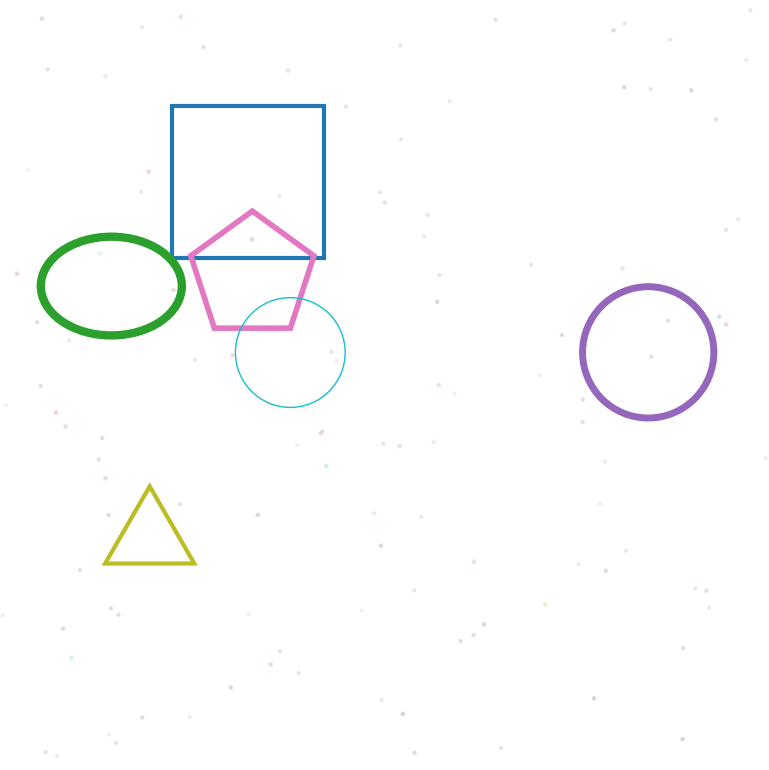[{"shape": "square", "thickness": 1.5, "radius": 0.49, "center": [0.322, 0.763]}, {"shape": "oval", "thickness": 3, "radius": 0.46, "center": [0.145, 0.628]}, {"shape": "circle", "thickness": 2.5, "radius": 0.43, "center": [0.842, 0.542]}, {"shape": "pentagon", "thickness": 2, "radius": 0.42, "center": [0.328, 0.642]}, {"shape": "triangle", "thickness": 1.5, "radius": 0.33, "center": [0.194, 0.302]}, {"shape": "circle", "thickness": 0.5, "radius": 0.36, "center": [0.377, 0.542]}]